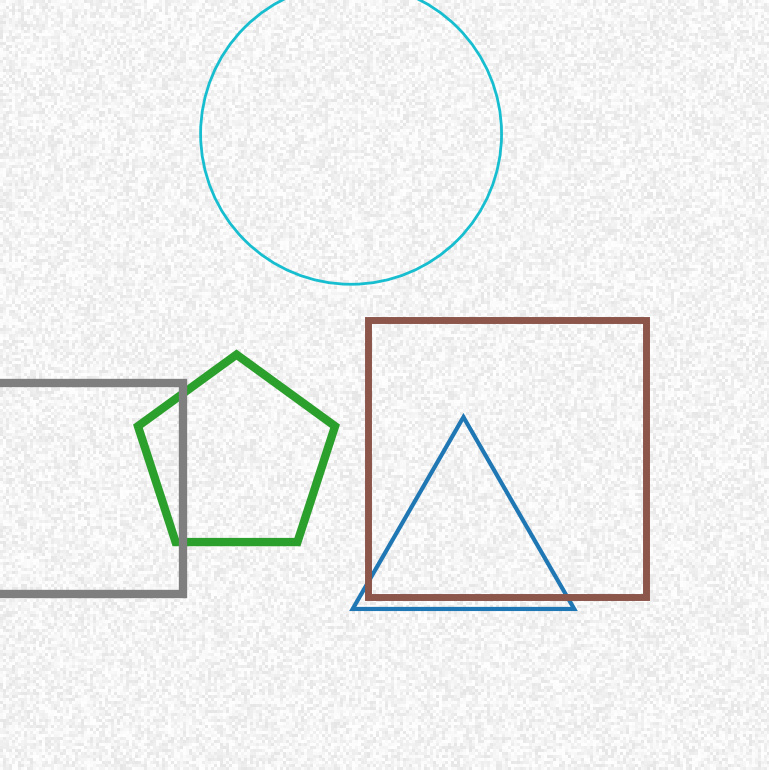[{"shape": "triangle", "thickness": 1.5, "radius": 0.83, "center": [0.602, 0.292]}, {"shape": "pentagon", "thickness": 3, "radius": 0.67, "center": [0.307, 0.405]}, {"shape": "square", "thickness": 2.5, "radius": 0.9, "center": [0.658, 0.404]}, {"shape": "square", "thickness": 3, "radius": 0.69, "center": [0.101, 0.366]}, {"shape": "circle", "thickness": 1, "radius": 0.98, "center": [0.456, 0.826]}]